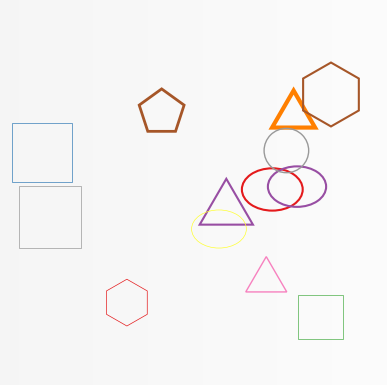[{"shape": "oval", "thickness": 1.5, "radius": 0.39, "center": [0.703, 0.508]}, {"shape": "hexagon", "thickness": 0.5, "radius": 0.3, "center": [0.327, 0.214]}, {"shape": "square", "thickness": 0.5, "radius": 0.38, "center": [0.108, 0.604]}, {"shape": "square", "thickness": 0.5, "radius": 0.29, "center": [0.826, 0.176]}, {"shape": "oval", "thickness": 1.5, "radius": 0.38, "center": [0.766, 0.515]}, {"shape": "triangle", "thickness": 1.5, "radius": 0.4, "center": [0.584, 0.456]}, {"shape": "triangle", "thickness": 3, "radius": 0.32, "center": [0.758, 0.701]}, {"shape": "oval", "thickness": 0.5, "radius": 0.35, "center": [0.565, 0.405]}, {"shape": "pentagon", "thickness": 2, "radius": 0.3, "center": [0.417, 0.708]}, {"shape": "hexagon", "thickness": 1.5, "radius": 0.42, "center": [0.854, 0.755]}, {"shape": "triangle", "thickness": 1, "radius": 0.31, "center": [0.687, 0.272]}, {"shape": "square", "thickness": 0.5, "radius": 0.4, "center": [0.129, 0.436]}, {"shape": "circle", "thickness": 1, "radius": 0.29, "center": [0.739, 0.609]}]